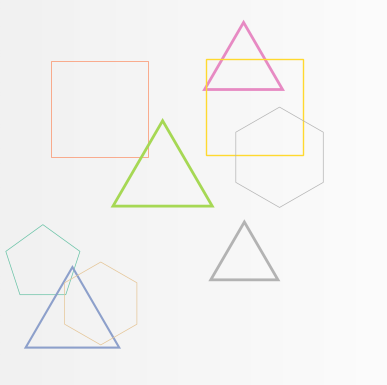[{"shape": "pentagon", "thickness": 0.5, "radius": 0.5, "center": [0.111, 0.316]}, {"shape": "square", "thickness": 0.5, "radius": 0.63, "center": [0.257, 0.717]}, {"shape": "triangle", "thickness": 1.5, "radius": 0.7, "center": [0.187, 0.167]}, {"shape": "triangle", "thickness": 2, "radius": 0.58, "center": [0.629, 0.826]}, {"shape": "triangle", "thickness": 2, "radius": 0.74, "center": [0.42, 0.539]}, {"shape": "square", "thickness": 1, "radius": 0.63, "center": [0.657, 0.722]}, {"shape": "hexagon", "thickness": 0.5, "radius": 0.54, "center": [0.26, 0.212]}, {"shape": "triangle", "thickness": 2, "radius": 0.5, "center": [0.631, 0.323]}, {"shape": "hexagon", "thickness": 0.5, "radius": 0.65, "center": [0.721, 0.591]}]